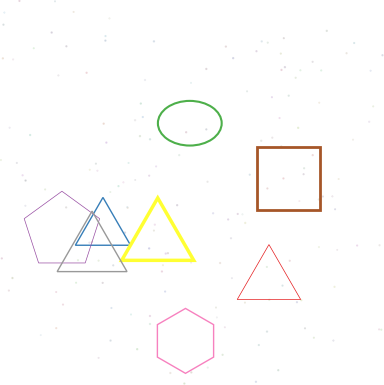[{"shape": "triangle", "thickness": 0.5, "radius": 0.48, "center": [0.699, 0.27]}, {"shape": "triangle", "thickness": 1, "radius": 0.41, "center": [0.267, 0.404]}, {"shape": "oval", "thickness": 1.5, "radius": 0.41, "center": [0.493, 0.68]}, {"shape": "pentagon", "thickness": 0.5, "radius": 0.51, "center": [0.161, 0.4]}, {"shape": "triangle", "thickness": 2.5, "radius": 0.54, "center": [0.41, 0.378]}, {"shape": "square", "thickness": 2, "radius": 0.41, "center": [0.75, 0.537]}, {"shape": "hexagon", "thickness": 1, "radius": 0.42, "center": [0.482, 0.115]}, {"shape": "triangle", "thickness": 1, "radius": 0.52, "center": [0.239, 0.347]}]